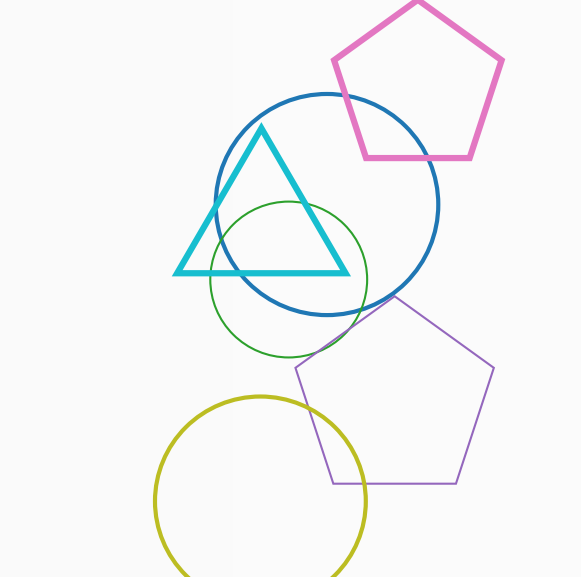[{"shape": "circle", "thickness": 2, "radius": 0.96, "center": [0.563, 0.645]}, {"shape": "circle", "thickness": 1, "radius": 0.67, "center": [0.497, 0.515]}, {"shape": "pentagon", "thickness": 1, "radius": 0.9, "center": [0.679, 0.307]}, {"shape": "pentagon", "thickness": 3, "radius": 0.76, "center": [0.719, 0.848]}, {"shape": "circle", "thickness": 2, "radius": 0.91, "center": [0.448, 0.131]}, {"shape": "triangle", "thickness": 3, "radius": 0.84, "center": [0.45, 0.61]}]